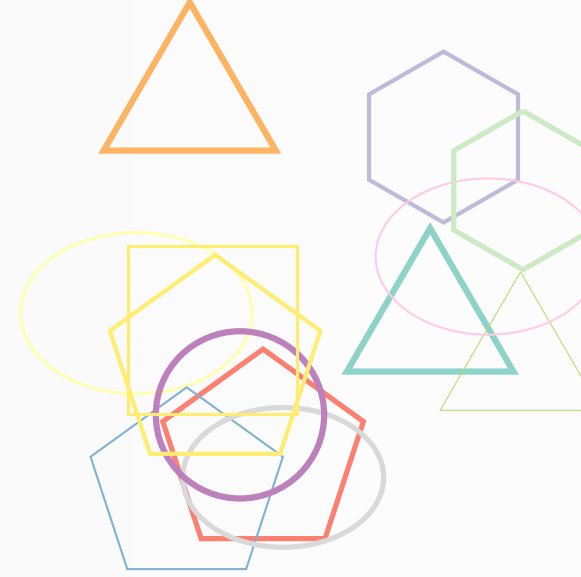[{"shape": "triangle", "thickness": 3, "radius": 0.83, "center": [0.74, 0.438]}, {"shape": "oval", "thickness": 1.5, "radius": 1.0, "center": [0.235, 0.457]}, {"shape": "hexagon", "thickness": 2, "radius": 0.74, "center": [0.763, 0.762]}, {"shape": "pentagon", "thickness": 2.5, "radius": 0.91, "center": [0.453, 0.213]}, {"shape": "pentagon", "thickness": 1, "radius": 0.87, "center": [0.321, 0.154]}, {"shape": "triangle", "thickness": 3, "radius": 0.86, "center": [0.326, 0.824]}, {"shape": "triangle", "thickness": 0.5, "radius": 0.8, "center": [0.896, 0.368]}, {"shape": "oval", "thickness": 1, "radius": 0.97, "center": [0.839, 0.555]}, {"shape": "oval", "thickness": 2.5, "radius": 0.86, "center": [0.487, 0.172]}, {"shape": "circle", "thickness": 3, "radius": 0.72, "center": [0.413, 0.281]}, {"shape": "hexagon", "thickness": 2.5, "radius": 0.69, "center": [0.9, 0.67]}, {"shape": "pentagon", "thickness": 2, "radius": 0.95, "center": [0.37, 0.367]}, {"shape": "square", "thickness": 1.5, "radius": 0.72, "center": [0.366, 0.428]}]